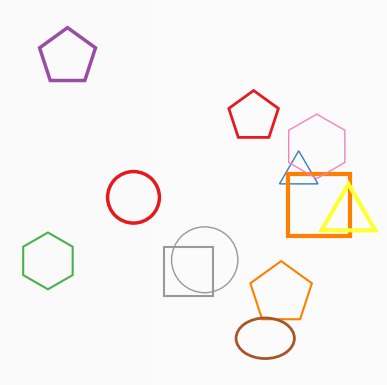[{"shape": "circle", "thickness": 2.5, "radius": 0.33, "center": [0.345, 0.487]}, {"shape": "pentagon", "thickness": 2, "radius": 0.34, "center": [0.654, 0.698]}, {"shape": "triangle", "thickness": 1, "radius": 0.29, "center": [0.771, 0.551]}, {"shape": "hexagon", "thickness": 1.5, "radius": 0.37, "center": [0.124, 0.322]}, {"shape": "pentagon", "thickness": 2.5, "radius": 0.38, "center": [0.174, 0.852]}, {"shape": "pentagon", "thickness": 1.5, "radius": 0.42, "center": [0.725, 0.238]}, {"shape": "square", "thickness": 3, "radius": 0.4, "center": [0.823, 0.468]}, {"shape": "triangle", "thickness": 3, "radius": 0.4, "center": [0.899, 0.442]}, {"shape": "oval", "thickness": 2, "radius": 0.38, "center": [0.684, 0.121]}, {"shape": "hexagon", "thickness": 1, "radius": 0.42, "center": [0.818, 0.62]}, {"shape": "square", "thickness": 1.5, "radius": 0.32, "center": [0.486, 0.295]}, {"shape": "circle", "thickness": 1, "radius": 0.43, "center": [0.528, 0.325]}]